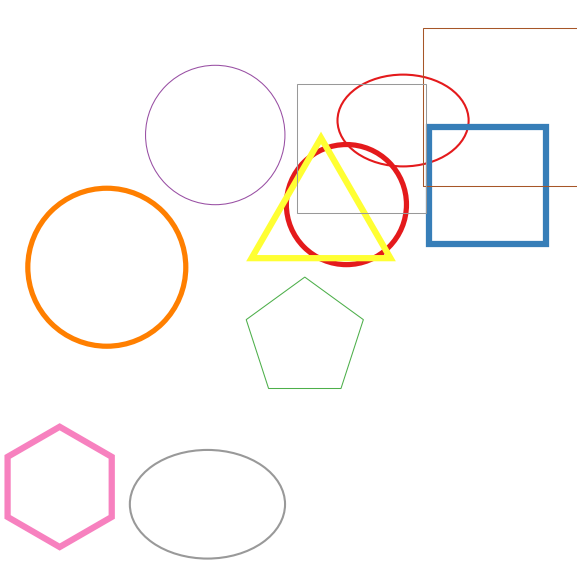[{"shape": "oval", "thickness": 1, "radius": 0.57, "center": [0.698, 0.79]}, {"shape": "circle", "thickness": 2.5, "radius": 0.52, "center": [0.6, 0.645]}, {"shape": "square", "thickness": 3, "radius": 0.5, "center": [0.844, 0.678]}, {"shape": "pentagon", "thickness": 0.5, "radius": 0.53, "center": [0.528, 0.413]}, {"shape": "circle", "thickness": 0.5, "radius": 0.6, "center": [0.373, 0.765]}, {"shape": "circle", "thickness": 2.5, "radius": 0.68, "center": [0.185, 0.536]}, {"shape": "triangle", "thickness": 3, "radius": 0.69, "center": [0.556, 0.622]}, {"shape": "square", "thickness": 0.5, "radius": 0.68, "center": [0.869, 0.814]}, {"shape": "hexagon", "thickness": 3, "radius": 0.52, "center": [0.103, 0.156]}, {"shape": "oval", "thickness": 1, "radius": 0.67, "center": [0.359, 0.126]}, {"shape": "square", "thickness": 0.5, "radius": 0.56, "center": [0.625, 0.742]}]